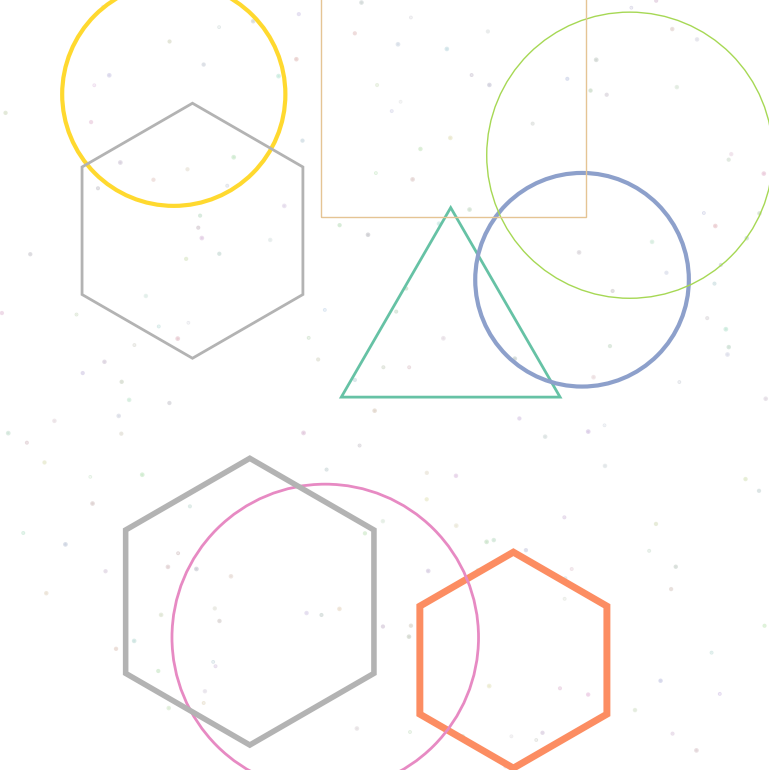[{"shape": "triangle", "thickness": 1, "radius": 0.82, "center": [0.585, 0.566]}, {"shape": "hexagon", "thickness": 2.5, "radius": 0.7, "center": [0.667, 0.143]}, {"shape": "circle", "thickness": 1.5, "radius": 0.69, "center": [0.756, 0.637]}, {"shape": "circle", "thickness": 1, "radius": 1.0, "center": [0.422, 0.172]}, {"shape": "circle", "thickness": 0.5, "radius": 0.93, "center": [0.818, 0.798]}, {"shape": "circle", "thickness": 1.5, "radius": 0.72, "center": [0.226, 0.878]}, {"shape": "square", "thickness": 0.5, "radius": 0.86, "center": [0.589, 0.89]}, {"shape": "hexagon", "thickness": 1, "radius": 0.83, "center": [0.25, 0.7]}, {"shape": "hexagon", "thickness": 2, "radius": 0.93, "center": [0.324, 0.219]}]